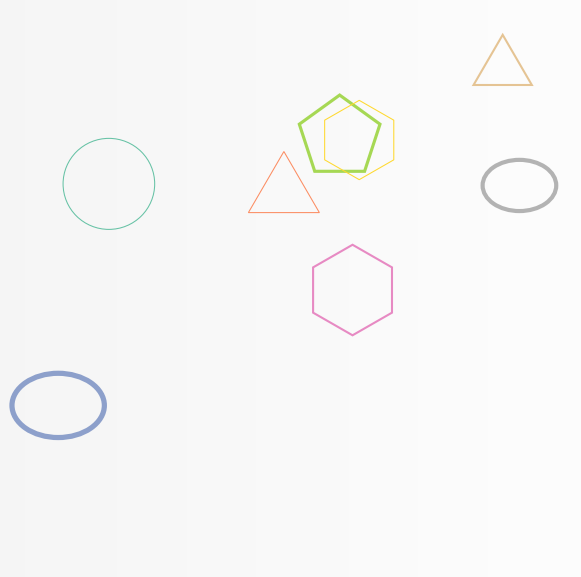[{"shape": "circle", "thickness": 0.5, "radius": 0.39, "center": [0.187, 0.681]}, {"shape": "triangle", "thickness": 0.5, "radius": 0.35, "center": [0.488, 0.666]}, {"shape": "oval", "thickness": 2.5, "radius": 0.4, "center": [0.1, 0.297]}, {"shape": "hexagon", "thickness": 1, "radius": 0.39, "center": [0.607, 0.497]}, {"shape": "pentagon", "thickness": 1.5, "radius": 0.36, "center": [0.584, 0.762]}, {"shape": "hexagon", "thickness": 0.5, "radius": 0.34, "center": [0.618, 0.757]}, {"shape": "triangle", "thickness": 1, "radius": 0.29, "center": [0.865, 0.881]}, {"shape": "oval", "thickness": 2, "radius": 0.32, "center": [0.894, 0.678]}]